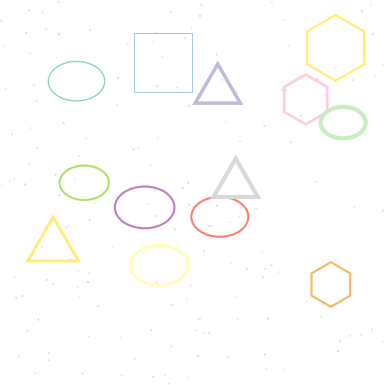[{"shape": "oval", "thickness": 1, "radius": 0.37, "center": [0.199, 0.789]}, {"shape": "oval", "thickness": 2, "radius": 0.37, "center": [0.414, 0.311]}, {"shape": "triangle", "thickness": 2.5, "radius": 0.34, "center": [0.566, 0.766]}, {"shape": "oval", "thickness": 1.5, "radius": 0.37, "center": [0.571, 0.437]}, {"shape": "square", "thickness": 0.5, "radius": 0.38, "center": [0.424, 0.838]}, {"shape": "hexagon", "thickness": 1.5, "radius": 0.29, "center": [0.859, 0.261]}, {"shape": "oval", "thickness": 1.5, "radius": 0.32, "center": [0.219, 0.525]}, {"shape": "hexagon", "thickness": 2, "radius": 0.32, "center": [0.794, 0.742]}, {"shape": "triangle", "thickness": 3, "radius": 0.33, "center": [0.612, 0.522]}, {"shape": "oval", "thickness": 1.5, "radius": 0.39, "center": [0.376, 0.461]}, {"shape": "oval", "thickness": 3, "radius": 0.29, "center": [0.891, 0.682]}, {"shape": "hexagon", "thickness": 1.5, "radius": 0.43, "center": [0.872, 0.876]}, {"shape": "triangle", "thickness": 2, "radius": 0.38, "center": [0.138, 0.36]}]